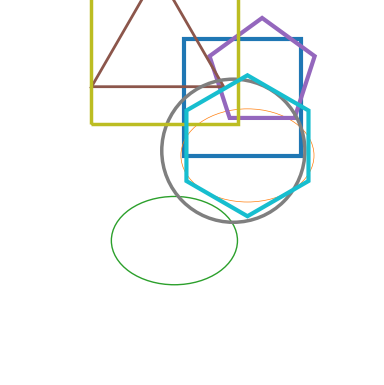[{"shape": "square", "thickness": 3, "radius": 0.76, "center": [0.629, 0.746]}, {"shape": "oval", "thickness": 0.5, "radius": 0.86, "center": [0.643, 0.596]}, {"shape": "oval", "thickness": 1, "radius": 0.82, "center": [0.453, 0.375]}, {"shape": "pentagon", "thickness": 3, "radius": 0.72, "center": [0.681, 0.81]}, {"shape": "triangle", "thickness": 2, "radius": 0.99, "center": [0.409, 0.874]}, {"shape": "circle", "thickness": 2.5, "radius": 0.93, "center": [0.606, 0.609]}, {"shape": "square", "thickness": 2.5, "radius": 0.95, "center": [0.427, 0.867]}, {"shape": "hexagon", "thickness": 3, "radius": 0.92, "center": [0.643, 0.621]}]